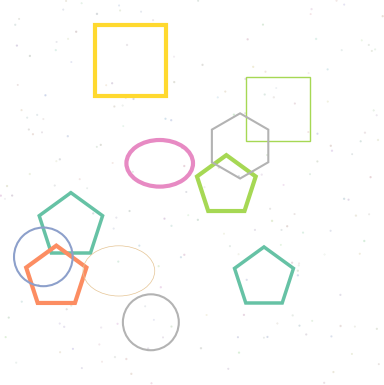[{"shape": "pentagon", "thickness": 2.5, "radius": 0.4, "center": [0.686, 0.278]}, {"shape": "pentagon", "thickness": 2.5, "radius": 0.43, "center": [0.184, 0.413]}, {"shape": "pentagon", "thickness": 3, "radius": 0.41, "center": [0.146, 0.28]}, {"shape": "circle", "thickness": 1.5, "radius": 0.38, "center": [0.113, 0.333]}, {"shape": "oval", "thickness": 3, "radius": 0.43, "center": [0.415, 0.576]}, {"shape": "square", "thickness": 1, "radius": 0.42, "center": [0.722, 0.717]}, {"shape": "pentagon", "thickness": 3, "radius": 0.4, "center": [0.588, 0.517]}, {"shape": "square", "thickness": 3, "radius": 0.46, "center": [0.339, 0.844]}, {"shape": "oval", "thickness": 0.5, "radius": 0.47, "center": [0.309, 0.296]}, {"shape": "circle", "thickness": 1.5, "radius": 0.36, "center": [0.392, 0.163]}, {"shape": "hexagon", "thickness": 1.5, "radius": 0.42, "center": [0.624, 0.621]}]